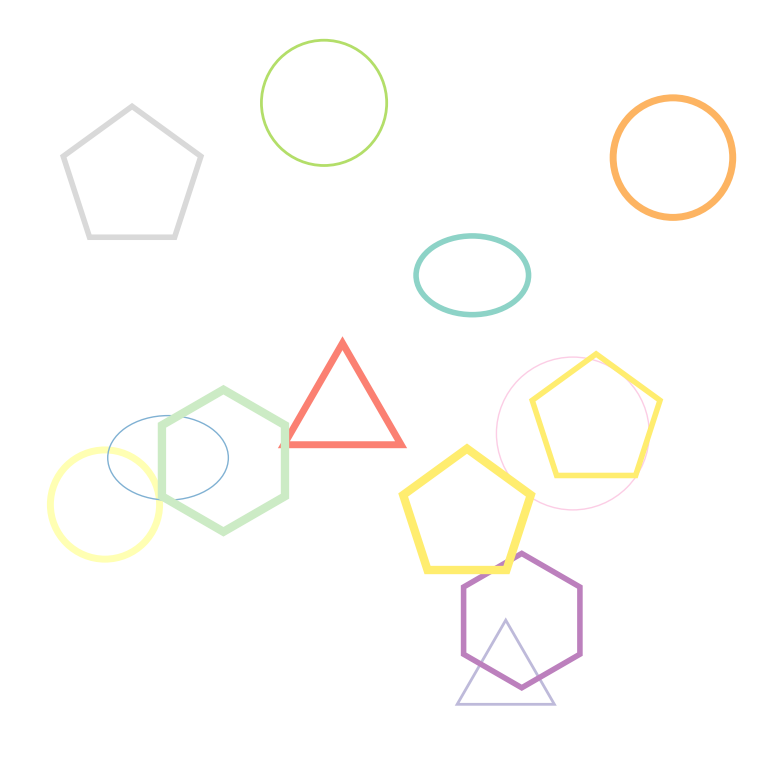[{"shape": "oval", "thickness": 2, "radius": 0.37, "center": [0.613, 0.642]}, {"shape": "circle", "thickness": 2.5, "radius": 0.35, "center": [0.136, 0.345]}, {"shape": "triangle", "thickness": 1, "radius": 0.36, "center": [0.657, 0.122]}, {"shape": "triangle", "thickness": 2.5, "radius": 0.44, "center": [0.445, 0.466]}, {"shape": "oval", "thickness": 0.5, "radius": 0.39, "center": [0.218, 0.405]}, {"shape": "circle", "thickness": 2.5, "radius": 0.39, "center": [0.874, 0.795]}, {"shape": "circle", "thickness": 1, "radius": 0.41, "center": [0.421, 0.866]}, {"shape": "circle", "thickness": 0.5, "radius": 0.5, "center": [0.744, 0.437]}, {"shape": "pentagon", "thickness": 2, "radius": 0.47, "center": [0.172, 0.768]}, {"shape": "hexagon", "thickness": 2, "radius": 0.44, "center": [0.678, 0.194]}, {"shape": "hexagon", "thickness": 3, "radius": 0.46, "center": [0.29, 0.402]}, {"shape": "pentagon", "thickness": 2, "radius": 0.44, "center": [0.774, 0.453]}, {"shape": "pentagon", "thickness": 3, "radius": 0.44, "center": [0.606, 0.33]}]